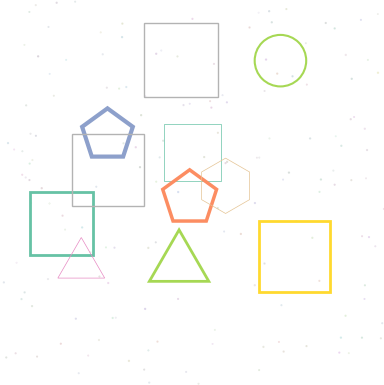[{"shape": "square", "thickness": 2, "radius": 0.41, "center": [0.159, 0.42]}, {"shape": "square", "thickness": 0.5, "radius": 0.37, "center": [0.499, 0.603]}, {"shape": "pentagon", "thickness": 2.5, "radius": 0.37, "center": [0.493, 0.485]}, {"shape": "pentagon", "thickness": 3, "radius": 0.35, "center": [0.279, 0.649]}, {"shape": "triangle", "thickness": 0.5, "radius": 0.35, "center": [0.211, 0.313]}, {"shape": "triangle", "thickness": 2, "radius": 0.45, "center": [0.465, 0.314]}, {"shape": "circle", "thickness": 1.5, "radius": 0.33, "center": [0.728, 0.842]}, {"shape": "square", "thickness": 2, "radius": 0.46, "center": [0.766, 0.334]}, {"shape": "hexagon", "thickness": 0.5, "radius": 0.36, "center": [0.586, 0.517]}, {"shape": "square", "thickness": 1, "radius": 0.47, "center": [0.281, 0.558]}, {"shape": "square", "thickness": 1, "radius": 0.48, "center": [0.47, 0.844]}]